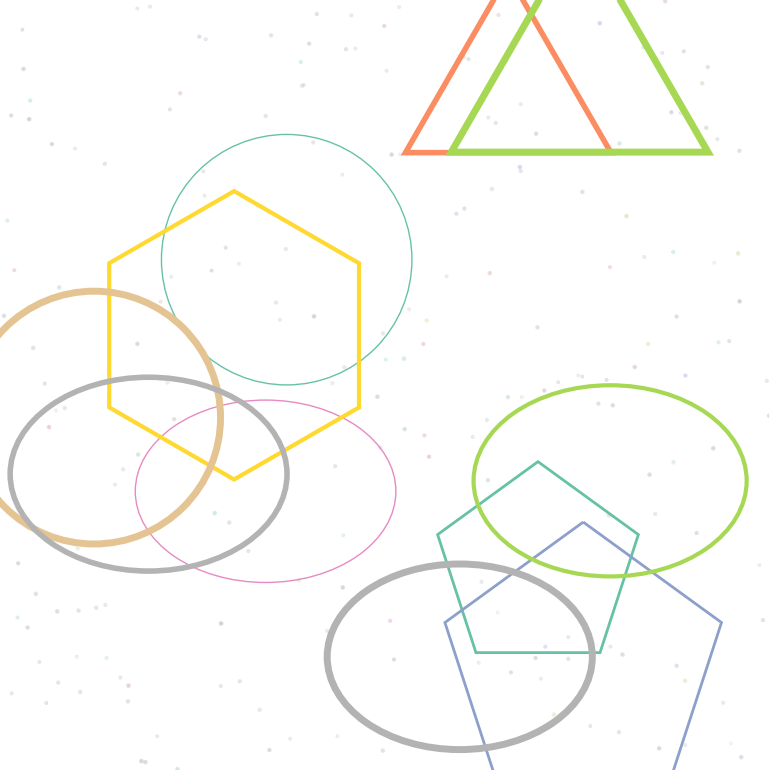[{"shape": "circle", "thickness": 0.5, "radius": 0.81, "center": [0.372, 0.663]}, {"shape": "pentagon", "thickness": 1, "radius": 0.69, "center": [0.699, 0.263]}, {"shape": "triangle", "thickness": 2, "radius": 0.77, "center": [0.66, 0.879]}, {"shape": "pentagon", "thickness": 1, "radius": 0.94, "center": [0.757, 0.133]}, {"shape": "oval", "thickness": 0.5, "radius": 0.85, "center": [0.345, 0.362]}, {"shape": "oval", "thickness": 1.5, "radius": 0.89, "center": [0.792, 0.376]}, {"shape": "triangle", "thickness": 2.5, "radius": 0.96, "center": [0.753, 0.899]}, {"shape": "hexagon", "thickness": 1.5, "radius": 0.94, "center": [0.304, 0.565]}, {"shape": "circle", "thickness": 2.5, "radius": 0.82, "center": [0.122, 0.458]}, {"shape": "oval", "thickness": 2.5, "radius": 0.86, "center": [0.597, 0.147]}, {"shape": "oval", "thickness": 2, "radius": 0.9, "center": [0.193, 0.384]}]